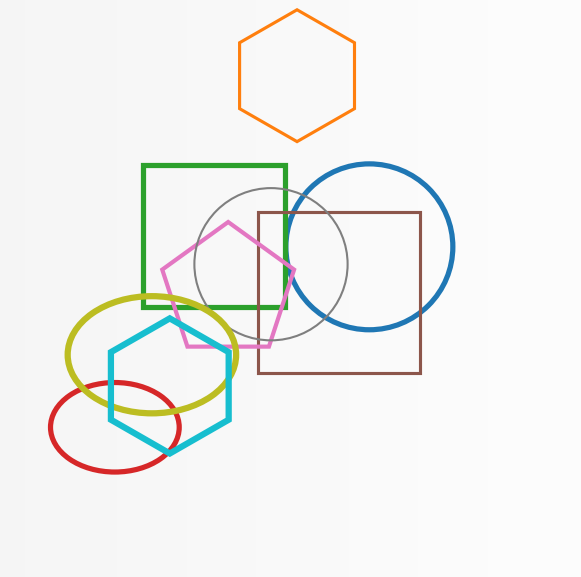[{"shape": "circle", "thickness": 2.5, "radius": 0.72, "center": [0.635, 0.572]}, {"shape": "hexagon", "thickness": 1.5, "radius": 0.57, "center": [0.511, 0.868]}, {"shape": "square", "thickness": 2.5, "radius": 0.61, "center": [0.368, 0.59]}, {"shape": "oval", "thickness": 2.5, "radius": 0.55, "center": [0.198, 0.259]}, {"shape": "square", "thickness": 1.5, "radius": 0.7, "center": [0.584, 0.492]}, {"shape": "pentagon", "thickness": 2, "radius": 0.6, "center": [0.393, 0.495]}, {"shape": "circle", "thickness": 1, "radius": 0.66, "center": [0.466, 0.542]}, {"shape": "oval", "thickness": 3, "radius": 0.72, "center": [0.261, 0.385]}, {"shape": "hexagon", "thickness": 3, "radius": 0.58, "center": [0.292, 0.331]}]